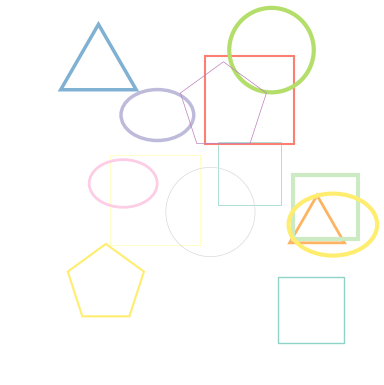[{"shape": "square", "thickness": 1, "radius": 0.43, "center": [0.807, 0.195]}, {"shape": "square", "thickness": 0.5, "radius": 0.41, "center": [0.649, 0.55]}, {"shape": "square", "thickness": 0.5, "radius": 0.59, "center": [0.402, 0.481]}, {"shape": "oval", "thickness": 2.5, "radius": 0.47, "center": [0.409, 0.701]}, {"shape": "square", "thickness": 1.5, "radius": 0.58, "center": [0.649, 0.74]}, {"shape": "triangle", "thickness": 2.5, "radius": 0.57, "center": [0.256, 0.824]}, {"shape": "triangle", "thickness": 2, "radius": 0.41, "center": [0.823, 0.41]}, {"shape": "circle", "thickness": 3, "radius": 0.55, "center": [0.705, 0.87]}, {"shape": "oval", "thickness": 2, "radius": 0.44, "center": [0.32, 0.523]}, {"shape": "circle", "thickness": 0.5, "radius": 0.58, "center": [0.547, 0.449]}, {"shape": "pentagon", "thickness": 0.5, "radius": 0.59, "center": [0.58, 0.722]}, {"shape": "square", "thickness": 3, "radius": 0.42, "center": [0.846, 0.462]}, {"shape": "pentagon", "thickness": 1.5, "radius": 0.52, "center": [0.275, 0.262]}, {"shape": "oval", "thickness": 3, "radius": 0.58, "center": [0.865, 0.417]}]